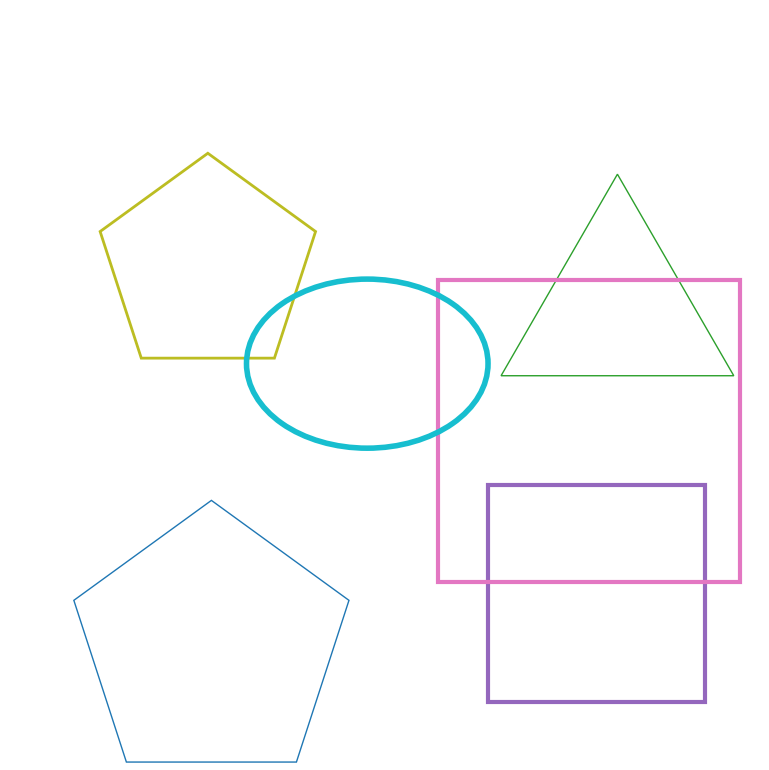[{"shape": "pentagon", "thickness": 0.5, "radius": 0.94, "center": [0.275, 0.162]}, {"shape": "triangle", "thickness": 0.5, "radius": 0.87, "center": [0.802, 0.599]}, {"shape": "square", "thickness": 1.5, "radius": 0.7, "center": [0.775, 0.23]}, {"shape": "square", "thickness": 1.5, "radius": 0.98, "center": [0.765, 0.44]}, {"shape": "pentagon", "thickness": 1, "radius": 0.74, "center": [0.27, 0.654]}, {"shape": "oval", "thickness": 2, "radius": 0.78, "center": [0.477, 0.528]}]